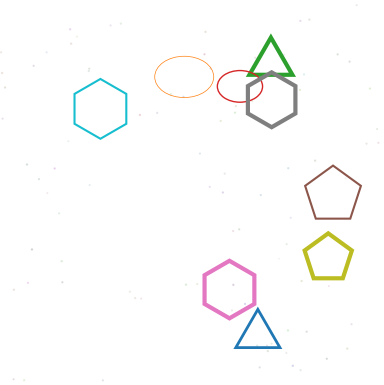[{"shape": "triangle", "thickness": 2, "radius": 0.33, "center": [0.67, 0.13]}, {"shape": "oval", "thickness": 0.5, "radius": 0.38, "center": [0.479, 0.8]}, {"shape": "triangle", "thickness": 3, "radius": 0.32, "center": [0.704, 0.838]}, {"shape": "oval", "thickness": 1, "radius": 0.29, "center": [0.623, 0.776]}, {"shape": "pentagon", "thickness": 1.5, "radius": 0.38, "center": [0.865, 0.494]}, {"shape": "hexagon", "thickness": 3, "radius": 0.37, "center": [0.596, 0.248]}, {"shape": "hexagon", "thickness": 3, "radius": 0.36, "center": [0.706, 0.741]}, {"shape": "pentagon", "thickness": 3, "radius": 0.32, "center": [0.853, 0.329]}, {"shape": "hexagon", "thickness": 1.5, "radius": 0.39, "center": [0.261, 0.717]}]